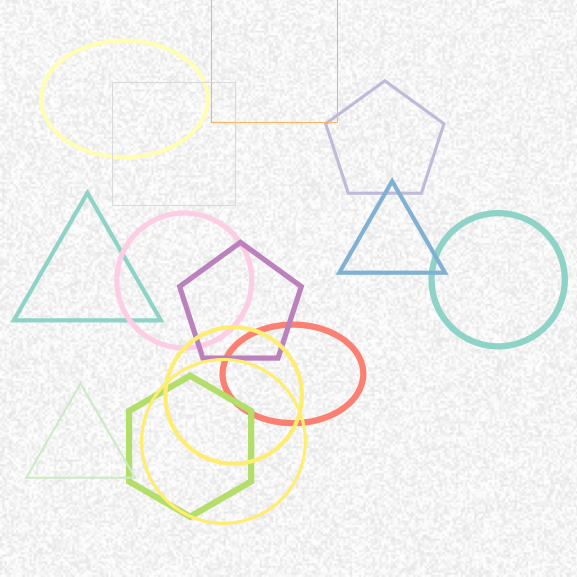[{"shape": "triangle", "thickness": 2, "radius": 0.74, "center": [0.151, 0.518]}, {"shape": "circle", "thickness": 3, "radius": 0.58, "center": [0.863, 0.515]}, {"shape": "oval", "thickness": 2, "radius": 0.72, "center": [0.216, 0.828]}, {"shape": "pentagon", "thickness": 1.5, "radius": 0.54, "center": [0.666, 0.752]}, {"shape": "oval", "thickness": 3, "radius": 0.61, "center": [0.507, 0.352]}, {"shape": "triangle", "thickness": 2, "radius": 0.53, "center": [0.679, 0.58]}, {"shape": "square", "thickness": 0.5, "radius": 0.55, "center": [0.475, 0.897]}, {"shape": "hexagon", "thickness": 3, "radius": 0.61, "center": [0.329, 0.226]}, {"shape": "circle", "thickness": 2.5, "radius": 0.58, "center": [0.319, 0.513]}, {"shape": "square", "thickness": 0.5, "radius": 0.53, "center": [0.301, 0.751]}, {"shape": "pentagon", "thickness": 2.5, "radius": 0.55, "center": [0.416, 0.469]}, {"shape": "triangle", "thickness": 1, "radius": 0.54, "center": [0.14, 0.226]}, {"shape": "circle", "thickness": 2, "radius": 0.59, "center": [0.405, 0.314]}, {"shape": "circle", "thickness": 1.5, "radius": 0.71, "center": [0.387, 0.235]}]